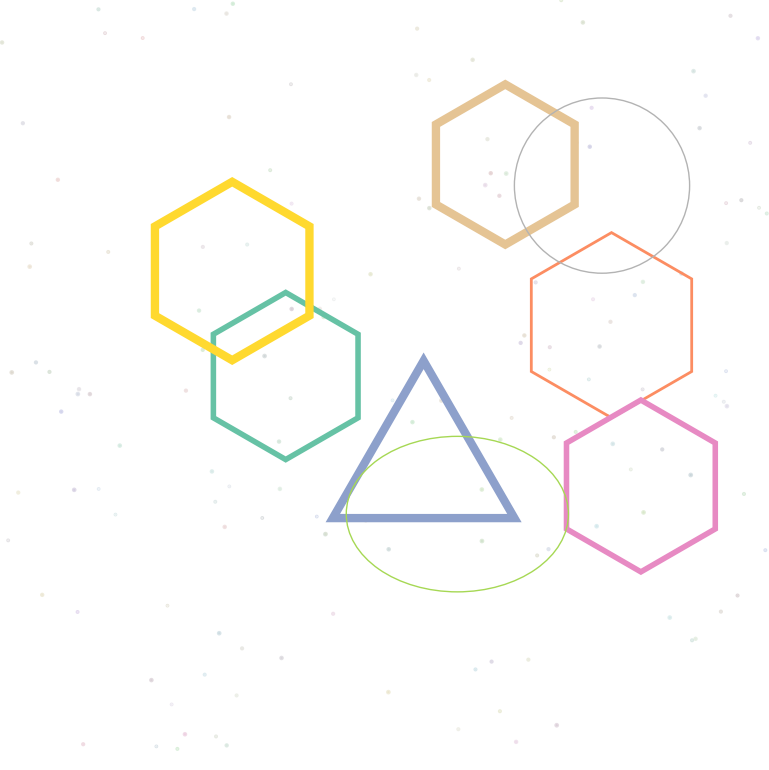[{"shape": "hexagon", "thickness": 2, "radius": 0.54, "center": [0.371, 0.512]}, {"shape": "hexagon", "thickness": 1, "radius": 0.6, "center": [0.794, 0.578]}, {"shape": "triangle", "thickness": 3, "radius": 0.68, "center": [0.55, 0.395]}, {"shape": "hexagon", "thickness": 2, "radius": 0.56, "center": [0.832, 0.369]}, {"shape": "oval", "thickness": 0.5, "radius": 0.72, "center": [0.594, 0.332]}, {"shape": "hexagon", "thickness": 3, "radius": 0.58, "center": [0.302, 0.648]}, {"shape": "hexagon", "thickness": 3, "radius": 0.52, "center": [0.656, 0.786]}, {"shape": "circle", "thickness": 0.5, "radius": 0.57, "center": [0.782, 0.759]}]